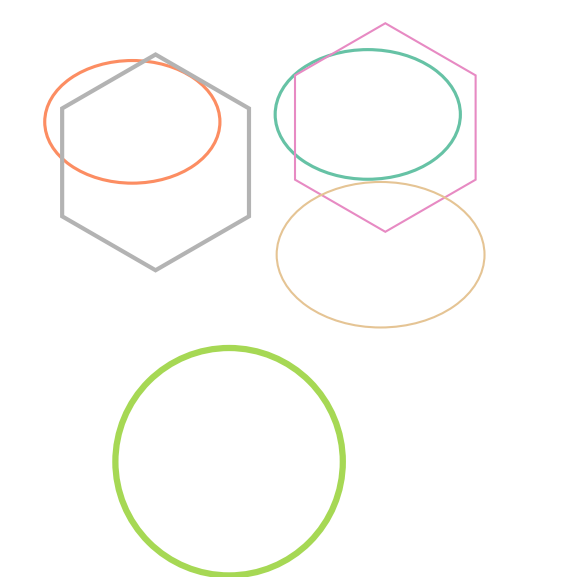[{"shape": "oval", "thickness": 1.5, "radius": 0.8, "center": [0.637, 0.801]}, {"shape": "oval", "thickness": 1.5, "radius": 0.76, "center": [0.229, 0.788]}, {"shape": "hexagon", "thickness": 1, "radius": 0.9, "center": [0.667, 0.778]}, {"shape": "circle", "thickness": 3, "radius": 0.98, "center": [0.397, 0.2]}, {"shape": "oval", "thickness": 1, "radius": 0.9, "center": [0.659, 0.558]}, {"shape": "hexagon", "thickness": 2, "radius": 0.93, "center": [0.269, 0.718]}]